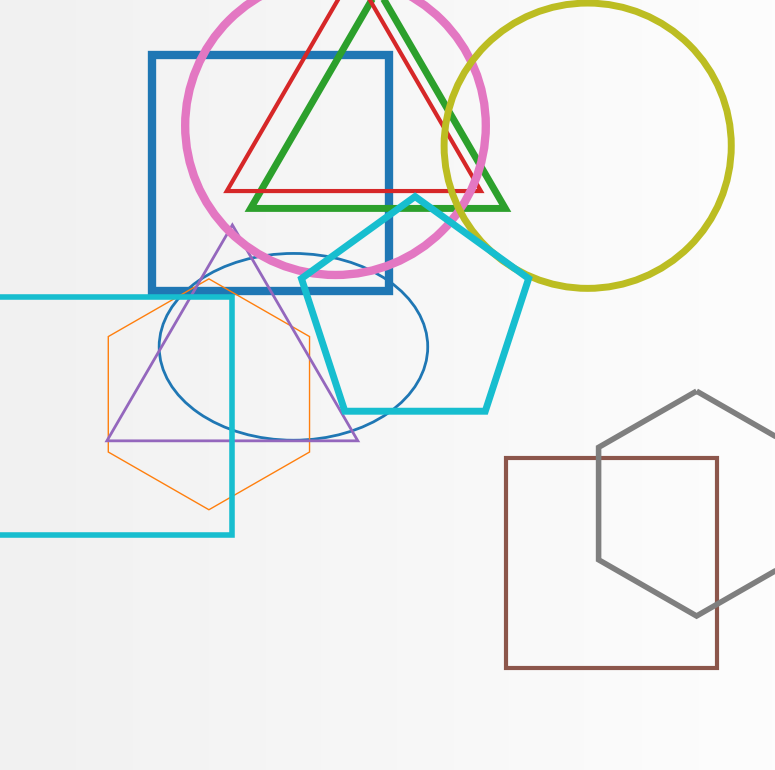[{"shape": "square", "thickness": 3, "radius": 0.77, "center": [0.349, 0.776]}, {"shape": "oval", "thickness": 1, "radius": 0.87, "center": [0.379, 0.55]}, {"shape": "hexagon", "thickness": 0.5, "radius": 0.75, "center": [0.27, 0.488]}, {"shape": "triangle", "thickness": 2.5, "radius": 0.95, "center": [0.488, 0.824]}, {"shape": "triangle", "thickness": 1.5, "radius": 0.95, "center": [0.457, 0.847]}, {"shape": "triangle", "thickness": 1, "radius": 0.93, "center": [0.3, 0.521]}, {"shape": "square", "thickness": 1.5, "radius": 0.68, "center": [0.789, 0.268]}, {"shape": "circle", "thickness": 3, "radius": 0.97, "center": [0.433, 0.837]}, {"shape": "hexagon", "thickness": 2, "radius": 0.73, "center": [0.899, 0.346]}, {"shape": "circle", "thickness": 2.5, "radius": 0.93, "center": [0.758, 0.811]}, {"shape": "pentagon", "thickness": 2.5, "radius": 0.77, "center": [0.536, 0.591]}, {"shape": "square", "thickness": 2, "radius": 0.77, "center": [0.145, 0.46]}]